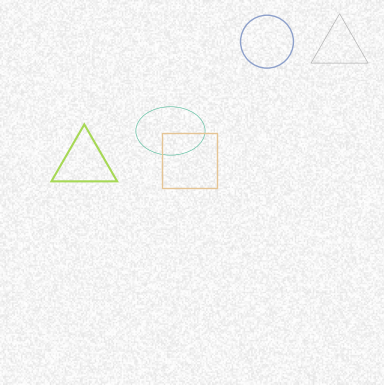[{"shape": "oval", "thickness": 0.5, "radius": 0.45, "center": [0.443, 0.66]}, {"shape": "circle", "thickness": 1, "radius": 0.34, "center": [0.694, 0.892]}, {"shape": "triangle", "thickness": 1.5, "radius": 0.49, "center": [0.219, 0.578]}, {"shape": "square", "thickness": 1, "radius": 0.36, "center": [0.492, 0.582]}, {"shape": "triangle", "thickness": 0.5, "radius": 0.43, "center": [0.882, 0.879]}]